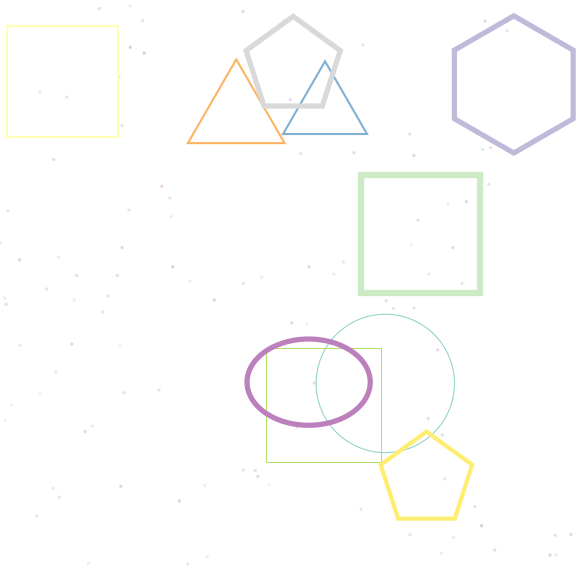[{"shape": "circle", "thickness": 0.5, "radius": 0.6, "center": [0.667, 0.335]}, {"shape": "square", "thickness": 1, "radius": 0.48, "center": [0.109, 0.858]}, {"shape": "hexagon", "thickness": 2.5, "radius": 0.59, "center": [0.89, 0.853]}, {"shape": "triangle", "thickness": 1, "radius": 0.42, "center": [0.563, 0.809]}, {"shape": "triangle", "thickness": 1, "radius": 0.48, "center": [0.409, 0.8]}, {"shape": "square", "thickness": 0.5, "radius": 0.5, "center": [0.56, 0.298]}, {"shape": "pentagon", "thickness": 2.5, "radius": 0.43, "center": [0.508, 0.885]}, {"shape": "oval", "thickness": 2.5, "radius": 0.53, "center": [0.534, 0.337]}, {"shape": "square", "thickness": 3, "radius": 0.51, "center": [0.728, 0.594]}, {"shape": "pentagon", "thickness": 2, "radius": 0.42, "center": [0.738, 0.168]}]